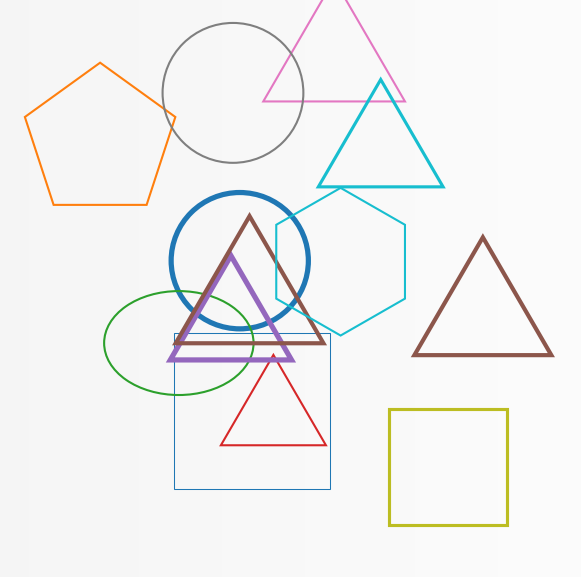[{"shape": "square", "thickness": 0.5, "radius": 0.67, "center": [0.434, 0.288]}, {"shape": "circle", "thickness": 2.5, "radius": 0.59, "center": [0.412, 0.548]}, {"shape": "pentagon", "thickness": 1, "radius": 0.68, "center": [0.172, 0.754]}, {"shape": "oval", "thickness": 1, "radius": 0.64, "center": [0.308, 0.405]}, {"shape": "triangle", "thickness": 1, "radius": 0.52, "center": [0.47, 0.28]}, {"shape": "triangle", "thickness": 2.5, "radius": 0.6, "center": [0.397, 0.436]}, {"shape": "triangle", "thickness": 2, "radius": 0.68, "center": [0.831, 0.452]}, {"shape": "triangle", "thickness": 2, "radius": 0.73, "center": [0.429, 0.478]}, {"shape": "triangle", "thickness": 1, "radius": 0.7, "center": [0.575, 0.894]}, {"shape": "circle", "thickness": 1, "radius": 0.61, "center": [0.401, 0.838]}, {"shape": "square", "thickness": 1.5, "radius": 0.5, "center": [0.771, 0.191]}, {"shape": "hexagon", "thickness": 1, "radius": 0.64, "center": [0.586, 0.546]}, {"shape": "triangle", "thickness": 1.5, "radius": 0.62, "center": [0.655, 0.738]}]